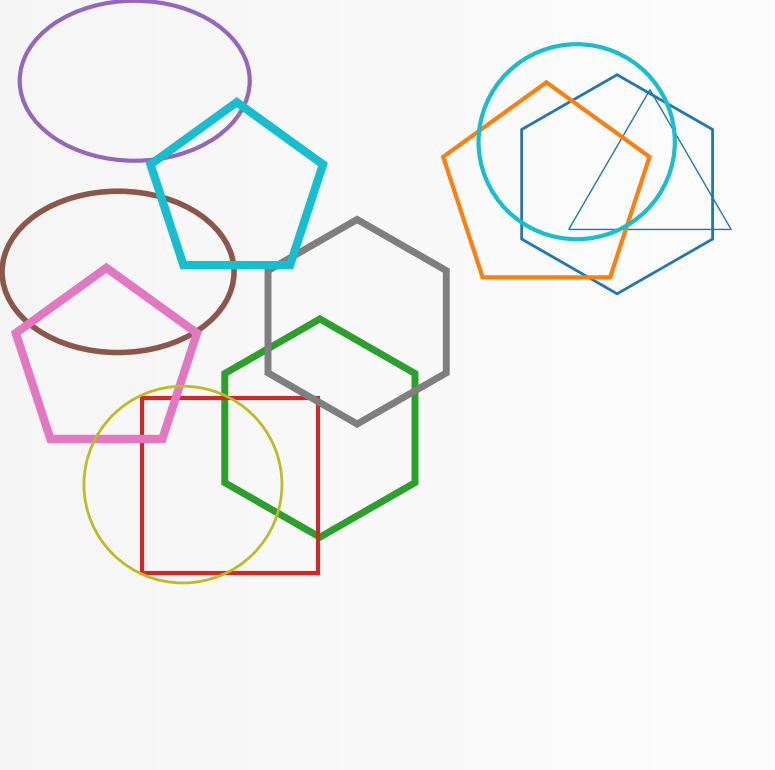[{"shape": "hexagon", "thickness": 1, "radius": 0.71, "center": [0.796, 0.761]}, {"shape": "triangle", "thickness": 0.5, "radius": 0.6, "center": [0.839, 0.763]}, {"shape": "pentagon", "thickness": 1.5, "radius": 0.7, "center": [0.705, 0.753]}, {"shape": "hexagon", "thickness": 2.5, "radius": 0.71, "center": [0.413, 0.444]}, {"shape": "square", "thickness": 1.5, "radius": 0.57, "center": [0.297, 0.369]}, {"shape": "oval", "thickness": 1.5, "radius": 0.74, "center": [0.174, 0.895]}, {"shape": "oval", "thickness": 2, "radius": 0.75, "center": [0.152, 0.647]}, {"shape": "pentagon", "thickness": 3, "radius": 0.61, "center": [0.137, 0.529]}, {"shape": "hexagon", "thickness": 2.5, "radius": 0.66, "center": [0.461, 0.582]}, {"shape": "circle", "thickness": 1, "radius": 0.64, "center": [0.236, 0.371]}, {"shape": "pentagon", "thickness": 3, "radius": 0.58, "center": [0.305, 0.75]}, {"shape": "circle", "thickness": 1.5, "radius": 0.63, "center": [0.744, 0.816]}]